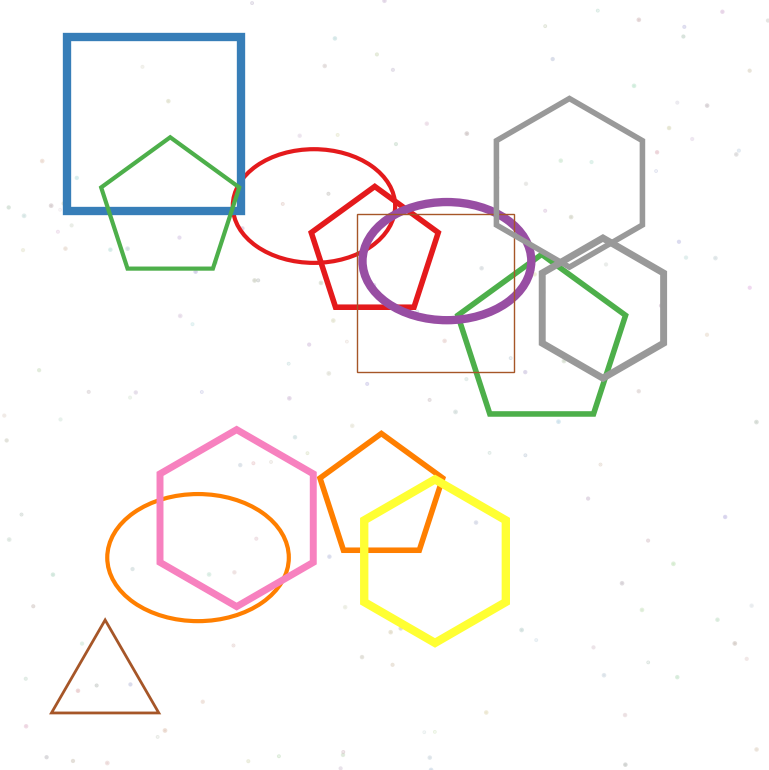[{"shape": "pentagon", "thickness": 2, "radius": 0.43, "center": [0.487, 0.671]}, {"shape": "oval", "thickness": 1.5, "radius": 0.53, "center": [0.408, 0.732]}, {"shape": "square", "thickness": 3, "radius": 0.56, "center": [0.2, 0.839]}, {"shape": "pentagon", "thickness": 2, "radius": 0.57, "center": [0.703, 0.555]}, {"shape": "pentagon", "thickness": 1.5, "radius": 0.47, "center": [0.221, 0.727]}, {"shape": "oval", "thickness": 3, "radius": 0.55, "center": [0.58, 0.661]}, {"shape": "oval", "thickness": 1.5, "radius": 0.59, "center": [0.257, 0.276]}, {"shape": "pentagon", "thickness": 2, "radius": 0.42, "center": [0.495, 0.353]}, {"shape": "hexagon", "thickness": 3, "radius": 0.53, "center": [0.565, 0.271]}, {"shape": "triangle", "thickness": 1, "radius": 0.4, "center": [0.137, 0.114]}, {"shape": "square", "thickness": 0.5, "radius": 0.51, "center": [0.566, 0.619]}, {"shape": "hexagon", "thickness": 2.5, "radius": 0.57, "center": [0.307, 0.327]}, {"shape": "hexagon", "thickness": 2.5, "radius": 0.46, "center": [0.783, 0.6]}, {"shape": "hexagon", "thickness": 2, "radius": 0.55, "center": [0.74, 0.763]}]